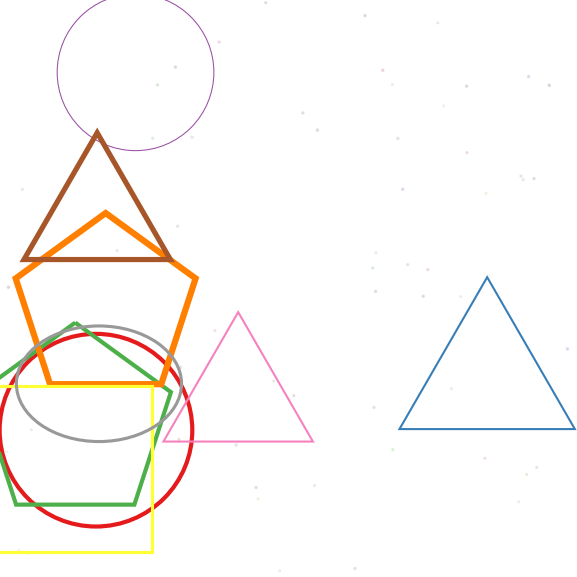[{"shape": "circle", "thickness": 2, "radius": 0.83, "center": [0.166, 0.254]}, {"shape": "triangle", "thickness": 1, "radius": 0.88, "center": [0.844, 0.344]}, {"shape": "pentagon", "thickness": 2, "radius": 0.87, "center": [0.13, 0.266]}, {"shape": "circle", "thickness": 0.5, "radius": 0.68, "center": [0.235, 0.874]}, {"shape": "pentagon", "thickness": 3, "radius": 0.82, "center": [0.183, 0.466]}, {"shape": "square", "thickness": 1.5, "radius": 0.72, "center": [0.119, 0.187]}, {"shape": "triangle", "thickness": 2.5, "radius": 0.73, "center": [0.168, 0.623]}, {"shape": "triangle", "thickness": 1, "radius": 0.75, "center": [0.412, 0.309]}, {"shape": "oval", "thickness": 1.5, "radius": 0.71, "center": [0.171, 0.335]}]